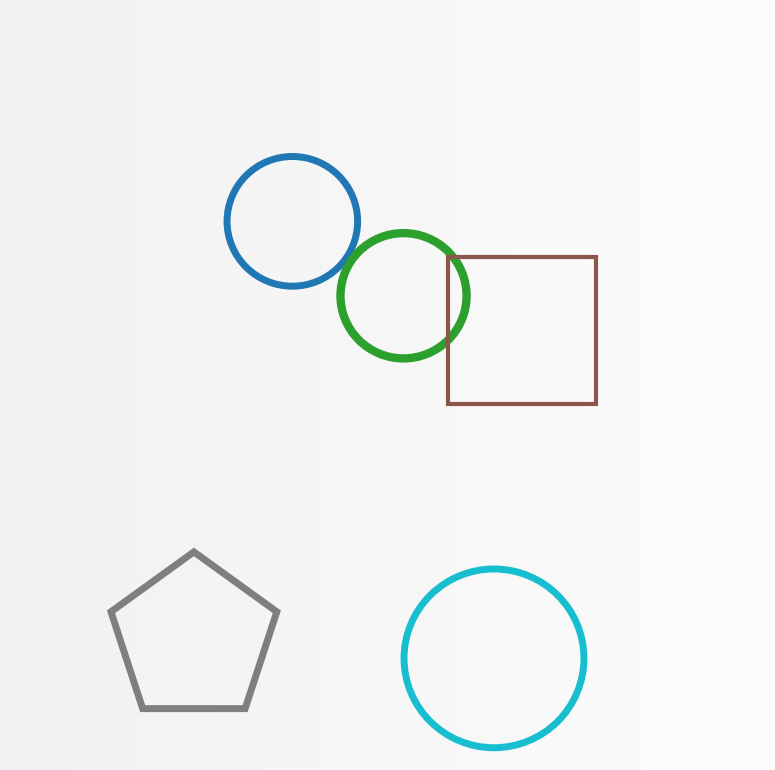[{"shape": "circle", "thickness": 2.5, "radius": 0.42, "center": [0.377, 0.713]}, {"shape": "circle", "thickness": 3, "radius": 0.41, "center": [0.521, 0.616]}, {"shape": "square", "thickness": 1.5, "radius": 0.48, "center": [0.674, 0.571]}, {"shape": "pentagon", "thickness": 2.5, "radius": 0.56, "center": [0.25, 0.171]}, {"shape": "circle", "thickness": 2.5, "radius": 0.58, "center": [0.637, 0.145]}]